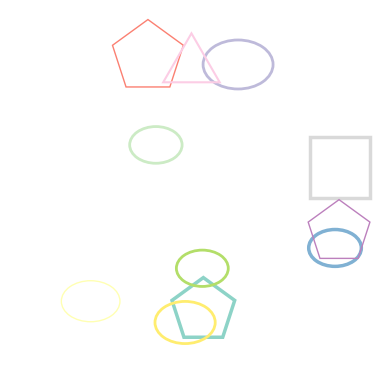[{"shape": "pentagon", "thickness": 2.5, "radius": 0.43, "center": [0.528, 0.193]}, {"shape": "oval", "thickness": 1, "radius": 0.38, "center": [0.235, 0.218]}, {"shape": "oval", "thickness": 2, "radius": 0.45, "center": [0.618, 0.832]}, {"shape": "pentagon", "thickness": 1, "radius": 0.48, "center": [0.384, 0.852]}, {"shape": "oval", "thickness": 2.5, "radius": 0.34, "center": [0.87, 0.356]}, {"shape": "oval", "thickness": 2, "radius": 0.34, "center": [0.526, 0.303]}, {"shape": "triangle", "thickness": 1.5, "radius": 0.42, "center": [0.497, 0.829]}, {"shape": "square", "thickness": 2.5, "radius": 0.39, "center": [0.883, 0.566]}, {"shape": "pentagon", "thickness": 1, "radius": 0.42, "center": [0.881, 0.397]}, {"shape": "oval", "thickness": 2, "radius": 0.34, "center": [0.405, 0.624]}, {"shape": "oval", "thickness": 2, "radius": 0.39, "center": [0.481, 0.162]}]